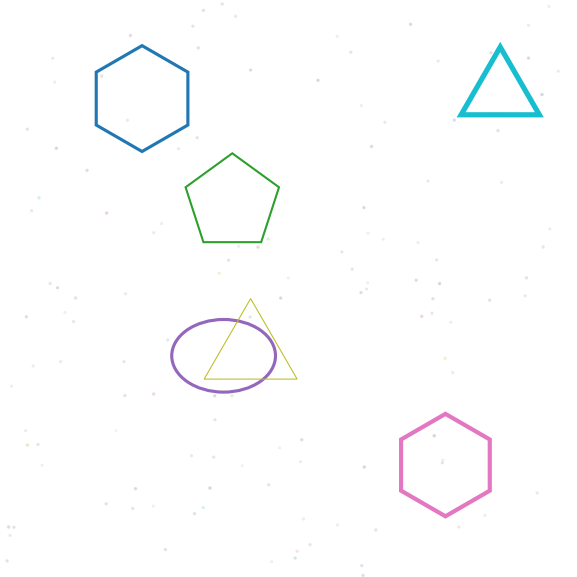[{"shape": "hexagon", "thickness": 1.5, "radius": 0.46, "center": [0.246, 0.828]}, {"shape": "pentagon", "thickness": 1, "radius": 0.43, "center": [0.402, 0.649]}, {"shape": "oval", "thickness": 1.5, "radius": 0.45, "center": [0.387, 0.383]}, {"shape": "hexagon", "thickness": 2, "radius": 0.44, "center": [0.771, 0.194]}, {"shape": "triangle", "thickness": 0.5, "radius": 0.46, "center": [0.434, 0.389]}, {"shape": "triangle", "thickness": 2.5, "radius": 0.39, "center": [0.866, 0.839]}]